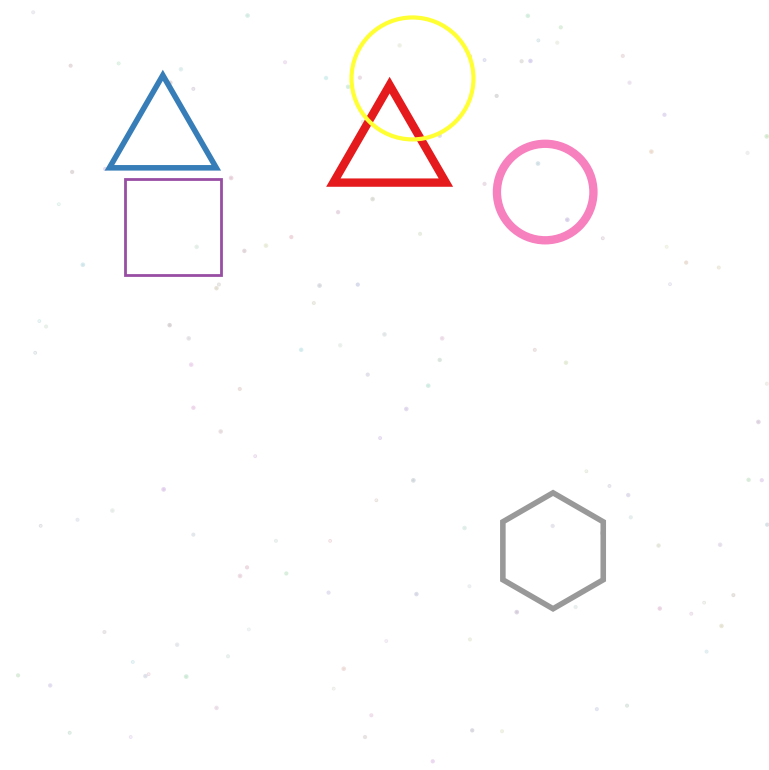[{"shape": "triangle", "thickness": 3, "radius": 0.42, "center": [0.506, 0.805]}, {"shape": "triangle", "thickness": 2, "radius": 0.4, "center": [0.211, 0.822]}, {"shape": "square", "thickness": 1, "radius": 0.31, "center": [0.224, 0.705]}, {"shape": "circle", "thickness": 1.5, "radius": 0.4, "center": [0.536, 0.898]}, {"shape": "circle", "thickness": 3, "radius": 0.31, "center": [0.708, 0.751]}, {"shape": "hexagon", "thickness": 2, "radius": 0.38, "center": [0.718, 0.285]}]